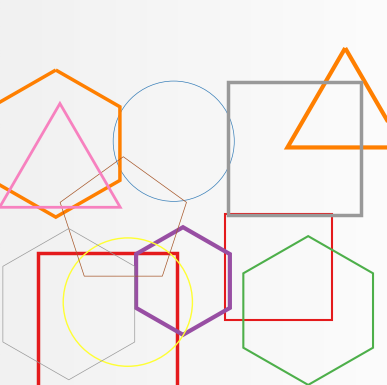[{"shape": "square", "thickness": 1.5, "radius": 0.69, "center": [0.719, 0.306]}, {"shape": "square", "thickness": 2.5, "radius": 0.9, "center": [0.277, 0.163]}, {"shape": "circle", "thickness": 0.5, "radius": 0.78, "center": [0.448, 0.633]}, {"shape": "hexagon", "thickness": 1.5, "radius": 0.97, "center": [0.795, 0.193]}, {"shape": "hexagon", "thickness": 3, "radius": 0.7, "center": [0.472, 0.27]}, {"shape": "triangle", "thickness": 3, "radius": 0.86, "center": [0.891, 0.703]}, {"shape": "hexagon", "thickness": 2.5, "radius": 0.96, "center": [0.144, 0.627]}, {"shape": "circle", "thickness": 1, "radius": 0.83, "center": [0.33, 0.215]}, {"shape": "pentagon", "thickness": 0.5, "radius": 0.86, "center": [0.318, 0.421]}, {"shape": "triangle", "thickness": 2, "radius": 0.9, "center": [0.155, 0.551]}, {"shape": "hexagon", "thickness": 0.5, "radius": 0.98, "center": [0.178, 0.21]}, {"shape": "square", "thickness": 2.5, "radius": 0.86, "center": [0.759, 0.615]}]